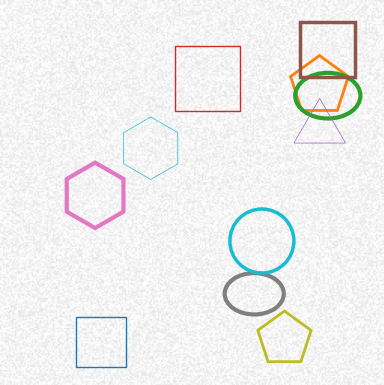[{"shape": "square", "thickness": 1, "radius": 0.33, "center": [0.263, 0.111]}, {"shape": "pentagon", "thickness": 2, "radius": 0.39, "center": [0.83, 0.777]}, {"shape": "oval", "thickness": 3, "radius": 0.42, "center": [0.851, 0.752]}, {"shape": "square", "thickness": 1, "radius": 0.42, "center": [0.539, 0.796]}, {"shape": "triangle", "thickness": 0.5, "radius": 0.39, "center": [0.83, 0.667]}, {"shape": "square", "thickness": 2.5, "radius": 0.36, "center": [0.851, 0.872]}, {"shape": "hexagon", "thickness": 3, "radius": 0.43, "center": [0.247, 0.493]}, {"shape": "oval", "thickness": 3, "radius": 0.38, "center": [0.66, 0.237]}, {"shape": "pentagon", "thickness": 2, "radius": 0.36, "center": [0.739, 0.119]}, {"shape": "circle", "thickness": 2.5, "radius": 0.42, "center": [0.68, 0.374]}, {"shape": "hexagon", "thickness": 0.5, "radius": 0.41, "center": [0.392, 0.615]}]